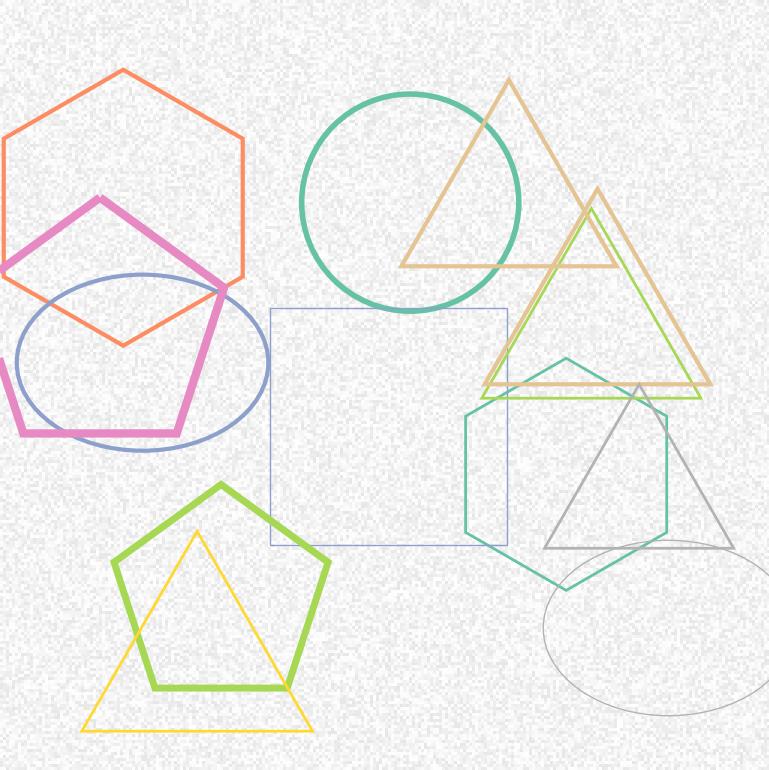[{"shape": "circle", "thickness": 2, "radius": 0.71, "center": [0.533, 0.737]}, {"shape": "hexagon", "thickness": 1, "radius": 0.75, "center": [0.735, 0.384]}, {"shape": "hexagon", "thickness": 1.5, "radius": 0.9, "center": [0.16, 0.73]}, {"shape": "square", "thickness": 0.5, "radius": 0.77, "center": [0.505, 0.446]}, {"shape": "oval", "thickness": 1.5, "radius": 0.82, "center": [0.185, 0.529]}, {"shape": "pentagon", "thickness": 3, "radius": 0.85, "center": [0.13, 0.574]}, {"shape": "pentagon", "thickness": 2.5, "radius": 0.73, "center": [0.287, 0.225]}, {"shape": "triangle", "thickness": 1, "radius": 0.82, "center": [0.768, 0.565]}, {"shape": "triangle", "thickness": 1, "radius": 0.87, "center": [0.256, 0.137]}, {"shape": "triangle", "thickness": 1.5, "radius": 0.85, "center": [0.776, 0.586]}, {"shape": "triangle", "thickness": 1.5, "radius": 0.81, "center": [0.661, 0.735]}, {"shape": "oval", "thickness": 0.5, "radius": 0.81, "center": [0.868, 0.184]}, {"shape": "triangle", "thickness": 1, "radius": 0.71, "center": [0.83, 0.359]}]